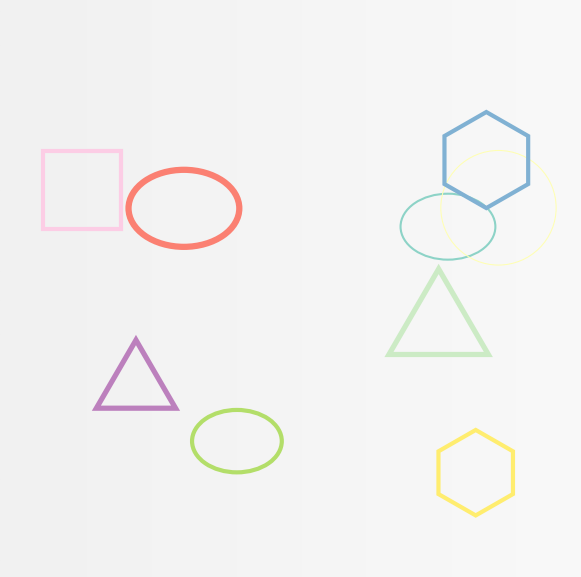[{"shape": "oval", "thickness": 1, "radius": 0.41, "center": [0.771, 0.607]}, {"shape": "circle", "thickness": 0.5, "radius": 0.5, "center": [0.858, 0.639]}, {"shape": "oval", "thickness": 3, "radius": 0.48, "center": [0.316, 0.638]}, {"shape": "hexagon", "thickness": 2, "radius": 0.42, "center": [0.837, 0.722]}, {"shape": "oval", "thickness": 2, "radius": 0.39, "center": [0.408, 0.235]}, {"shape": "square", "thickness": 2, "radius": 0.34, "center": [0.141, 0.67]}, {"shape": "triangle", "thickness": 2.5, "radius": 0.39, "center": [0.234, 0.332]}, {"shape": "triangle", "thickness": 2.5, "radius": 0.49, "center": [0.755, 0.435]}, {"shape": "hexagon", "thickness": 2, "radius": 0.37, "center": [0.818, 0.181]}]